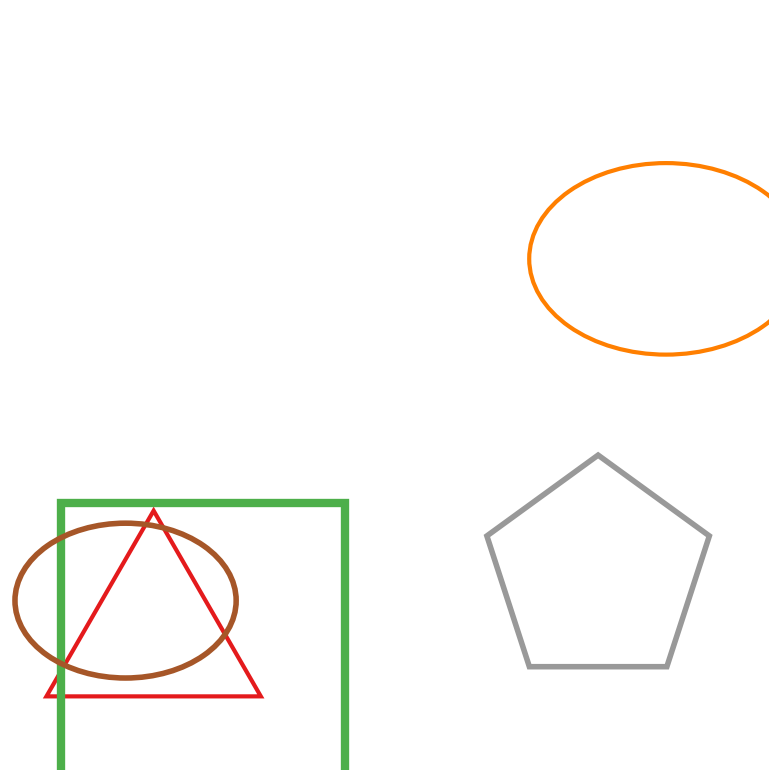[{"shape": "triangle", "thickness": 1.5, "radius": 0.8, "center": [0.2, 0.176]}, {"shape": "square", "thickness": 3, "radius": 0.92, "center": [0.263, 0.162]}, {"shape": "oval", "thickness": 1.5, "radius": 0.89, "center": [0.865, 0.664]}, {"shape": "oval", "thickness": 2, "radius": 0.72, "center": [0.163, 0.22]}, {"shape": "pentagon", "thickness": 2, "radius": 0.76, "center": [0.777, 0.257]}]